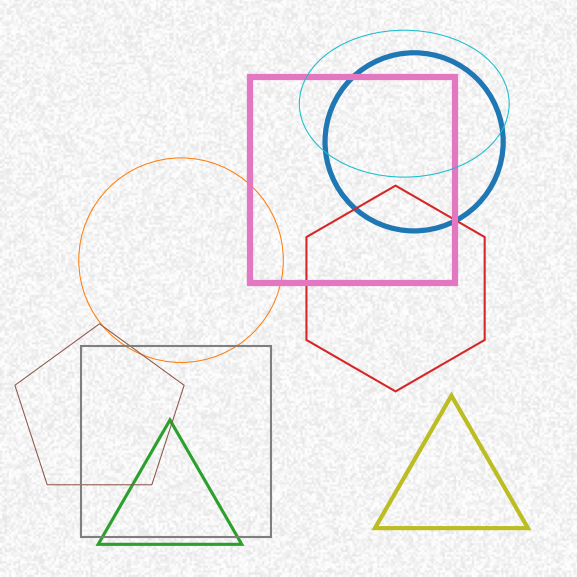[{"shape": "circle", "thickness": 2.5, "radius": 0.77, "center": [0.717, 0.754]}, {"shape": "circle", "thickness": 0.5, "radius": 0.89, "center": [0.313, 0.549]}, {"shape": "triangle", "thickness": 1.5, "radius": 0.72, "center": [0.294, 0.128]}, {"shape": "hexagon", "thickness": 1, "radius": 0.89, "center": [0.685, 0.5]}, {"shape": "pentagon", "thickness": 0.5, "radius": 0.77, "center": [0.172, 0.284]}, {"shape": "square", "thickness": 3, "radius": 0.89, "center": [0.611, 0.688]}, {"shape": "square", "thickness": 1, "radius": 0.83, "center": [0.305, 0.234]}, {"shape": "triangle", "thickness": 2, "radius": 0.76, "center": [0.782, 0.161]}, {"shape": "oval", "thickness": 0.5, "radius": 0.91, "center": [0.7, 0.82]}]